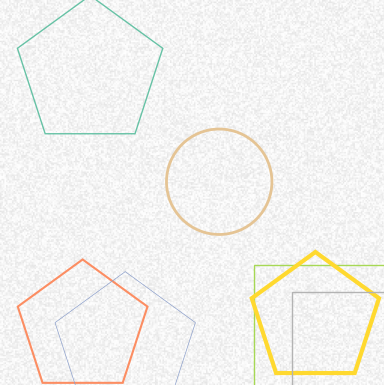[{"shape": "pentagon", "thickness": 1, "radius": 0.99, "center": [0.234, 0.813]}, {"shape": "pentagon", "thickness": 1.5, "radius": 0.89, "center": [0.215, 0.149]}, {"shape": "pentagon", "thickness": 0.5, "radius": 0.96, "center": [0.325, 0.103]}, {"shape": "square", "thickness": 1, "radius": 0.88, "center": [0.835, 0.137]}, {"shape": "pentagon", "thickness": 3, "radius": 0.87, "center": [0.819, 0.172]}, {"shape": "circle", "thickness": 2, "radius": 0.68, "center": [0.569, 0.528]}, {"shape": "square", "thickness": 1, "radius": 0.69, "center": [0.896, 0.103]}]